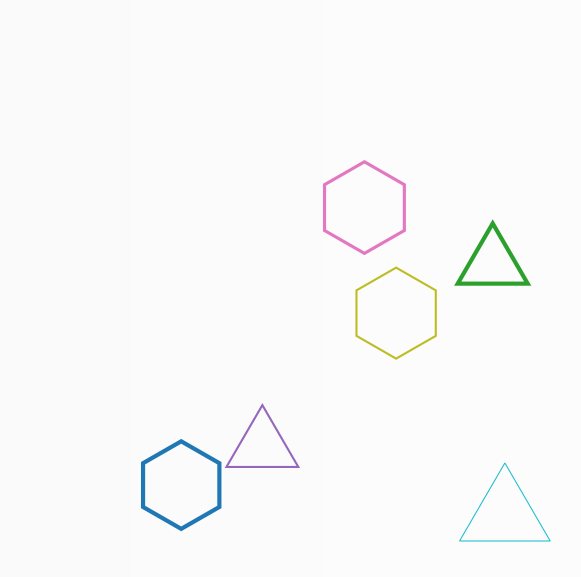[{"shape": "hexagon", "thickness": 2, "radius": 0.38, "center": [0.312, 0.159]}, {"shape": "triangle", "thickness": 2, "radius": 0.35, "center": [0.848, 0.543]}, {"shape": "triangle", "thickness": 1, "radius": 0.36, "center": [0.451, 0.226]}, {"shape": "hexagon", "thickness": 1.5, "radius": 0.4, "center": [0.627, 0.64]}, {"shape": "hexagon", "thickness": 1, "radius": 0.39, "center": [0.682, 0.457]}, {"shape": "triangle", "thickness": 0.5, "radius": 0.45, "center": [0.869, 0.107]}]